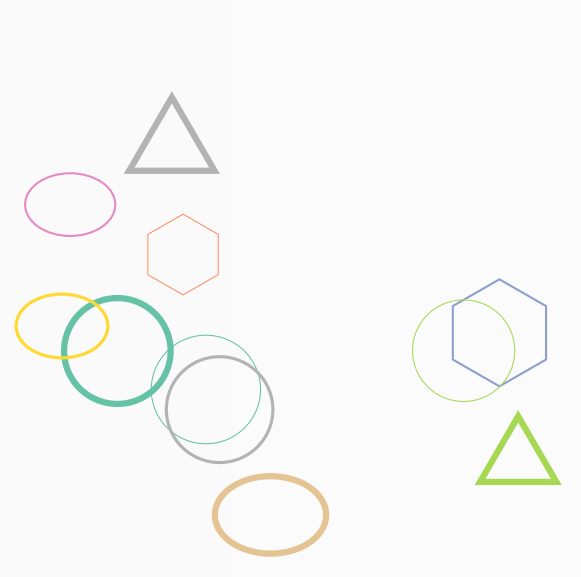[{"shape": "circle", "thickness": 3, "radius": 0.46, "center": [0.202, 0.391]}, {"shape": "circle", "thickness": 0.5, "radius": 0.47, "center": [0.354, 0.325]}, {"shape": "hexagon", "thickness": 0.5, "radius": 0.35, "center": [0.315, 0.558]}, {"shape": "hexagon", "thickness": 1, "radius": 0.46, "center": [0.859, 0.423]}, {"shape": "oval", "thickness": 1, "radius": 0.39, "center": [0.121, 0.645]}, {"shape": "triangle", "thickness": 3, "radius": 0.38, "center": [0.892, 0.203]}, {"shape": "circle", "thickness": 0.5, "radius": 0.44, "center": [0.798, 0.392]}, {"shape": "oval", "thickness": 1.5, "radius": 0.39, "center": [0.107, 0.435]}, {"shape": "oval", "thickness": 3, "radius": 0.48, "center": [0.465, 0.108]}, {"shape": "triangle", "thickness": 3, "radius": 0.42, "center": [0.296, 0.746]}, {"shape": "circle", "thickness": 1.5, "radius": 0.46, "center": [0.378, 0.29]}]